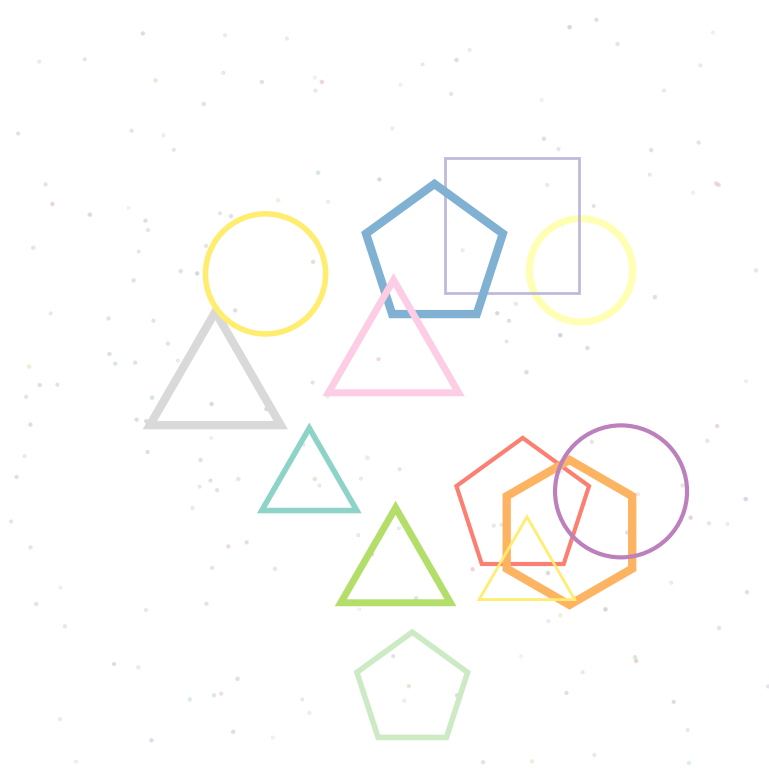[{"shape": "triangle", "thickness": 2, "radius": 0.36, "center": [0.402, 0.373]}, {"shape": "circle", "thickness": 2.5, "radius": 0.34, "center": [0.755, 0.649]}, {"shape": "square", "thickness": 1, "radius": 0.44, "center": [0.665, 0.707]}, {"shape": "pentagon", "thickness": 1.5, "radius": 0.45, "center": [0.679, 0.341]}, {"shape": "pentagon", "thickness": 3, "radius": 0.47, "center": [0.564, 0.668]}, {"shape": "hexagon", "thickness": 3, "radius": 0.47, "center": [0.74, 0.309]}, {"shape": "triangle", "thickness": 2.5, "radius": 0.41, "center": [0.514, 0.258]}, {"shape": "triangle", "thickness": 2.5, "radius": 0.49, "center": [0.511, 0.539]}, {"shape": "triangle", "thickness": 3, "radius": 0.49, "center": [0.28, 0.497]}, {"shape": "circle", "thickness": 1.5, "radius": 0.43, "center": [0.807, 0.362]}, {"shape": "pentagon", "thickness": 2, "radius": 0.38, "center": [0.535, 0.103]}, {"shape": "circle", "thickness": 2, "radius": 0.39, "center": [0.345, 0.644]}, {"shape": "triangle", "thickness": 1, "radius": 0.36, "center": [0.684, 0.257]}]